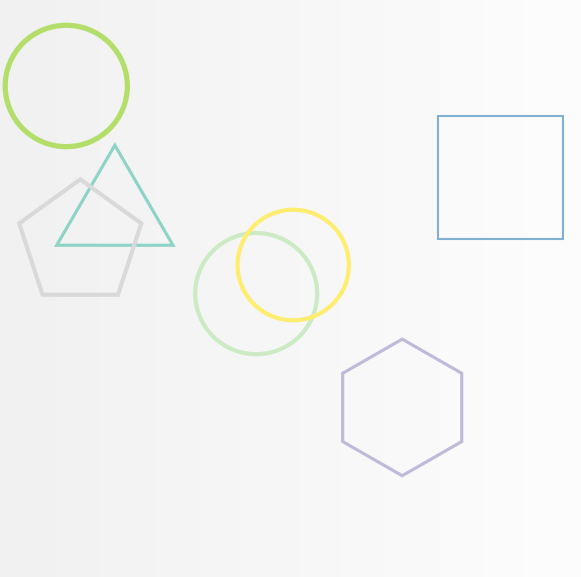[{"shape": "triangle", "thickness": 1.5, "radius": 0.58, "center": [0.198, 0.632]}, {"shape": "hexagon", "thickness": 1.5, "radius": 0.59, "center": [0.692, 0.294]}, {"shape": "square", "thickness": 1, "radius": 0.53, "center": [0.861, 0.692]}, {"shape": "circle", "thickness": 2.5, "radius": 0.53, "center": [0.114, 0.85]}, {"shape": "pentagon", "thickness": 2, "radius": 0.55, "center": [0.138, 0.578]}, {"shape": "circle", "thickness": 2, "radius": 0.52, "center": [0.441, 0.491]}, {"shape": "circle", "thickness": 2, "radius": 0.48, "center": [0.504, 0.54]}]